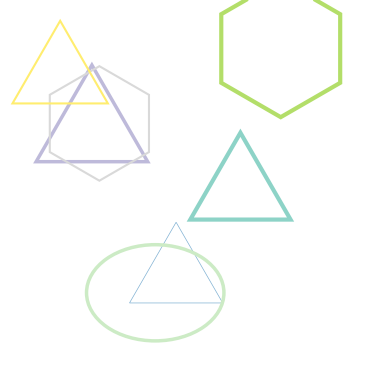[{"shape": "triangle", "thickness": 3, "radius": 0.75, "center": [0.624, 0.505]}, {"shape": "triangle", "thickness": 2.5, "radius": 0.84, "center": [0.239, 0.664]}, {"shape": "triangle", "thickness": 0.5, "radius": 0.7, "center": [0.457, 0.283]}, {"shape": "hexagon", "thickness": 3, "radius": 0.89, "center": [0.729, 0.874]}, {"shape": "hexagon", "thickness": 1.5, "radius": 0.74, "center": [0.258, 0.679]}, {"shape": "oval", "thickness": 2.5, "radius": 0.89, "center": [0.403, 0.24]}, {"shape": "triangle", "thickness": 1.5, "radius": 0.72, "center": [0.156, 0.803]}]